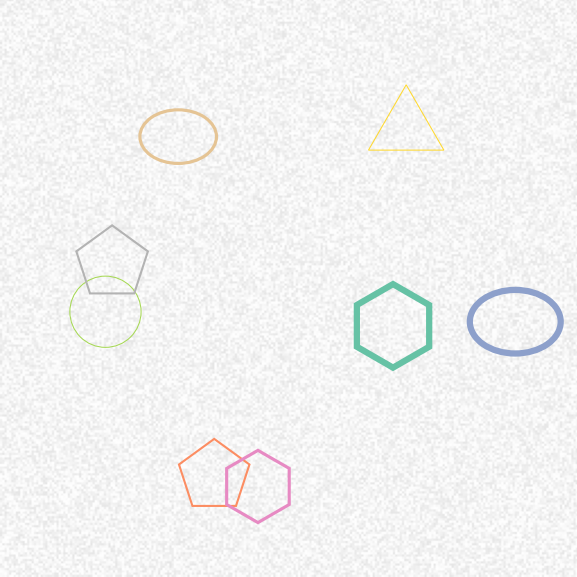[{"shape": "hexagon", "thickness": 3, "radius": 0.36, "center": [0.681, 0.435]}, {"shape": "pentagon", "thickness": 1, "radius": 0.32, "center": [0.371, 0.175]}, {"shape": "oval", "thickness": 3, "radius": 0.39, "center": [0.892, 0.442]}, {"shape": "hexagon", "thickness": 1.5, "radius": 0.31, "center": [0.447, 0.157]}, {"shape": "circle", "thickness": 0.5, "radius": 0.31, "center": [0.183, 0.459]}, {"shape": "triangle", "thickness": 0.5, "radius": 0.38, "center": [0.703, 0.777]}, {"shape": "oval", "thickness": 1.5, "radius": 0.33, "center": [0.309, 0.763]}, {"shape": "pentagon", "thickness": 1, "radius": 0.33, "center": [0.194, 0.544]}]